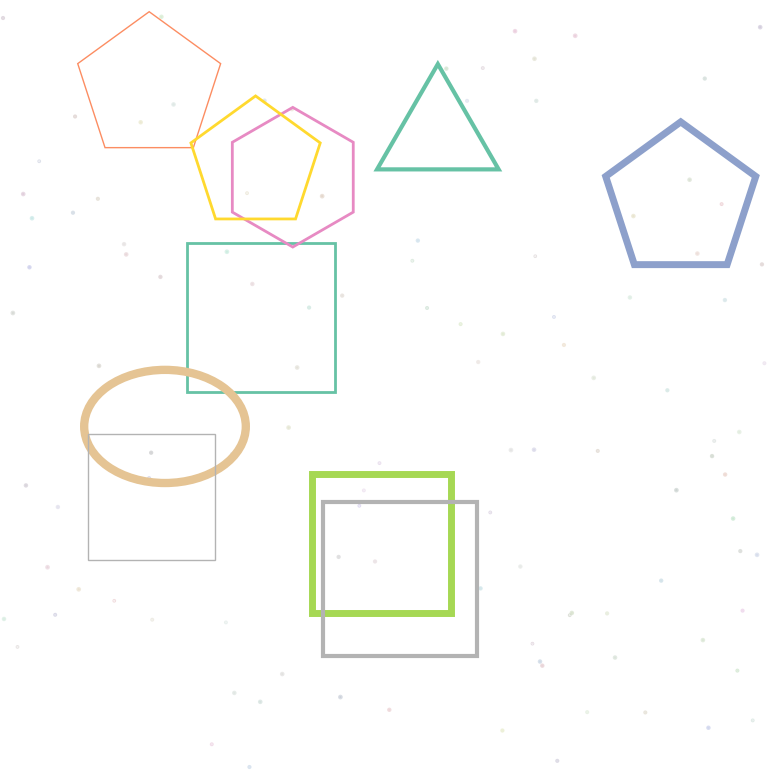[{"shape": "triangle", "thickness": 1.5, "radius": 0.46, "center": [0.569, 0.826]}, {"shape": "square", "thickness": 1, "radius": 0.48, "center": [0.339, 0.588]}, {"shape": "pentagon", "thickness": 0.5, "radius": 0.49, "center": [0.194, 0.887]}, {"shape": "pentagon", "thickness": 2.5, "radius": 0.51, "center": [0.884, 0.739]}, {"shape": "hexagon", "thickness": 1, "radius": 0.45, "center": [0.38, 0.77]}, {"shape": "square", "thickness": 2.5, "radius": 0.45, "center": [0.496, 0.294]}, {"shape": "pentagon", "thickness": 1, "radius": 0.44, "center": [0.332, 0.787]}, {"shape": "oval", "thickness": 3, "radius": 0.52, "center": [0.214, 0.446]}, {"shape": "square", "thickness": 0.5, "radius": 0.41, "center": [0.196, 0.355]}, {"shape": "square", "thickness": 1.5, "radius": 0.5, "center": [0.519, 0.248]}]